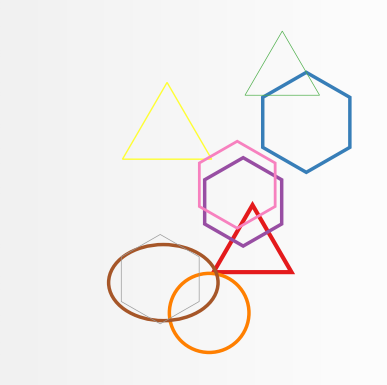[{"shape": "triangle", "thickness": 3, "radius": 0.58, "center": [0.652, 0.351]}, {"shape": "hexagon", "thickness": 2.5, "radius": 0.65, "center": [0.79, 0.682]}, {"shape": "triangle", "thickness": 0.5, "radius": 0.56, "center": [0.728, 0.808]}, {"shape": "hexagon", "thickness": 2.5, "radius": 0.57, "center": [0.628, 0.476]}, {"shape": "circle", "thickness": 2.5, "radius": 0.51, "center": [0.54, 0.187]}, {"shape": "triangle", "thickness": 1, "radius": 0.66, "center": [0.431, 0.653]}, {"shape": "oval", "thickness": 2.5, "radius": 0.71, "center": [0.422, 0.266]}, {"shape": "hexagon", "thickness": 2, "radius": 0.56, "center": [0.612, 0.52]}, {"shape": "hexagon", "thickness": 0.5, "radius": 0.58, "center": [0.413, 0.275]}]